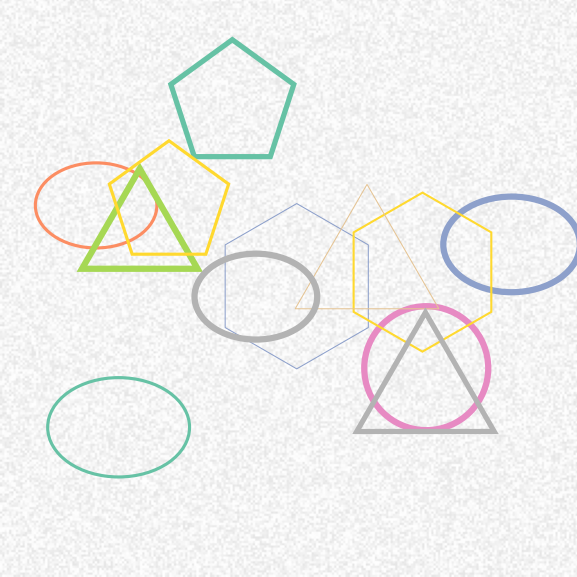[{"shape": "oval", "thickness": 1.5, "radius": 0.61, "center": [0.205, 0.259]}, {"shape": "pentagon", "thickness": 2.5, "radius": 0.56, "center": [0.402, 0.818]}, {"shape": "oval", "thickness": 1.5, "radius": 0.53, "center": [0.166, 0.643]}, {"shape": "oval", "thickness": 3, "radius": 0.59, "center": [0.886, 0.576]}, {"shape": "hexagon", "thickness": 0.5, "radius": 0.72, "center": [0.514, 0.504]}, {"shape": "circle", "thickness": 3, "radius": 0.54, "center": [0.738, 0.362]}, {"shape": "triangle", "thickness": 3, "radius": 0.58, "center": [0.242, 0.591]}, {"shape": "pentagon", "thickness": 1.5, "radius": 0.54, "center": [0.293, 0.647]}, {"shape": "hexagon", "thickness": 1, "radius": 0.69, "center": [0.732, 0.528]}, {"shape": "triangle", "thickness": 0.5, "radius": 0.72, "center": [0.636, 0.536]}, {"shape": "triangle", "thickness": 2.5, "radius": 0.69, "center": [0.737, 0.321]}, {"shape": "oval", "thickness": 3, "radius": 0.53, "center": [0.443, 0.485]}]